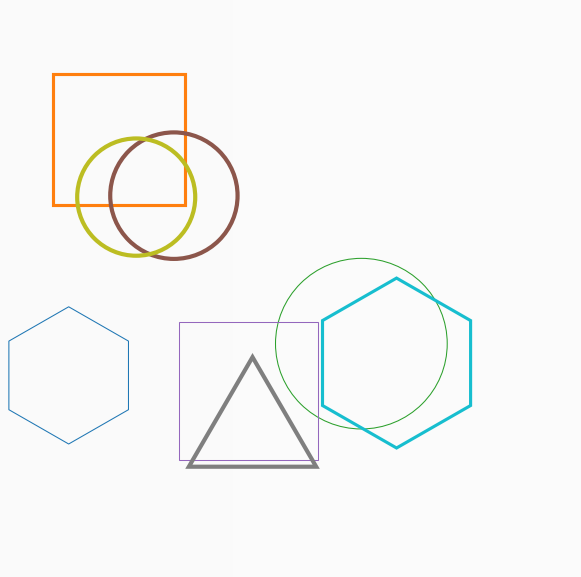[{"shape": "hexagon", "thickness": 0.5, "radius": 0.59, "center": [0.118, 0.349]}, {"shape": "square", "thickness": 1.5, "radius": 0.57, "center": [0.204, 0.758]}, {"shape": "circle", "thickness": 0.5, "radius": 0.74, "center": [0.622, 0.404]}, {"shape": "square", "thickness": 0.5, "radius": 0.6, "center": [0.427, 0.322]}, {"shape": "circle", "thickness": 2, "radius": 0.55, "center": [0.299, 0.66]}, {"shape": "triangle", "thickness": 2, "radius": 0.63, "center": [0.434, 0.254]}, {"shape": "circle", "thickness": 2, "radius": 0.51, "center": [0.234, 0.658]}, {"shape": "hexagon", "thickness": 1.5, "radius": 0.74, "center": [0.682, 0.37]}]